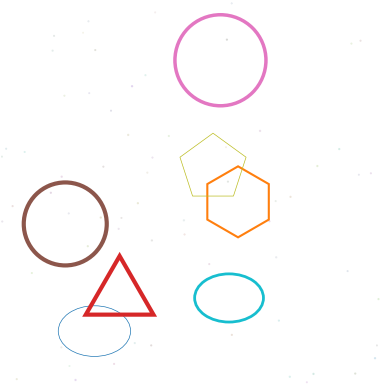[{"shape": "oval", "thickness": 0.5, "radius": 0.47, "center": [0.245, 0.14]}, {"shape": "hexagon", "thickness": 1.5, "radius": 0.46, "center": [0.618, 0.476]}, {"shape": "triangle", "thickness": 3, "radius": 0.51, "center": [0.311, 0.233]}, {"shape": "circle", "thickness": 3, "radius": 0.54, "center": [0.169, 0.418]}, {"shape": "circle", "thickness": 2.5, "radius": 0.59, "center": [0.573, 0.843]}, {"shape": "pentagon", "thickness": 0.5, "radius": 0.45, "center": [0.553, 0.564]}, {"shape": "oval", "thickness": 2, "radius": 0.45, "center": [0.595, 0.226]}]